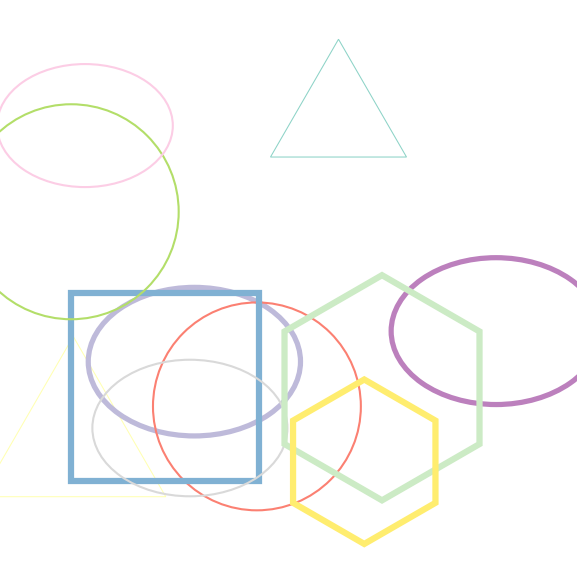[{"shape": "triangle", "thickness": 0.5, "radius": 0.68, "center": [0.586, 0.795]}, {"shape": "triangle", "thickness": 0.5, "radius": 0.92, "center": [0.127, 0.232]}, {"shape": "oval", "thickness": 2.5, "radius": 0.92, "center": [0.337, 0.373]}, {"shape": "circle", "thickness": 1, "radius": 0.9, "center": [0.445, 0.295]}, {"shape": "square", "thickness": 3, "radius": 0.81, "center": [0.286, 0.329]}, {"shape": "circle", "thickness": 1, "radius": 0.93, "center": [0.123, 0.632]}, {"shape": "oval", "thickness": 1, "radius": 0.76, "center": [0.147, 0.782]}, {"shape": "oval", "thickness": 1, "radius": 0.84, "center": [0.329, 0.258]}, {"shape": "oval", "thickness": 2.5, "radius": 0.91, "center": [0.859, 0.426]}, {"shape": "hexagon", "thickness": 3, "radius": 0.97, "center": [0.661, 0.328]}, {"shape": "hexagon", "thickness": 3, "radius": 0.71, "center": [0.631, 0.2]}]